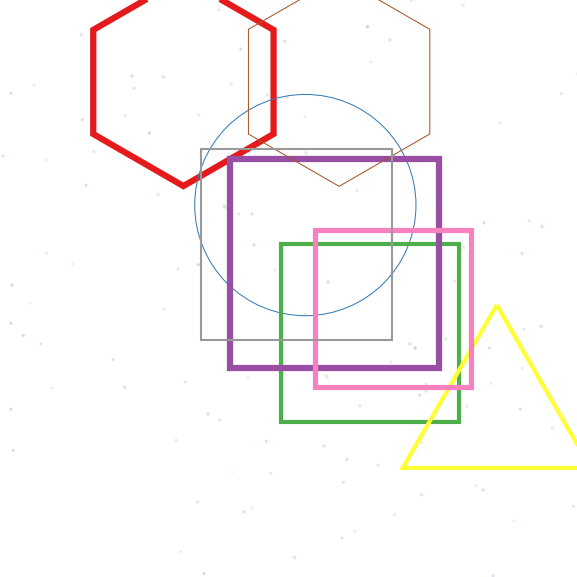[{"shape": "hexagon", "thickness": 3, "radius": 0.9, "center": [0.318, 0.857]}, {"shape": "circle", "thickness": 0.5, "radius": 0.96, "center": [0.529, 0.644]}, {"shape": "square", "thickness": 2, "radius": 0.77, "center": [0.641, 0.423]}, {"shape": "square", "thickness": 3, "radius": 0.91, "center": [0.579, 0.543]}, {"shape": "triangle", "thickness": 2, "radius": 0.94, "center": [0.86, 0.283]}, {"shape": "hexagon", "thickness": 0.5, "radius": 0.91, "center": [0.587, 0.858]}, {"shape": "square", "thickness": 2.5, "radius": 0.68, "center": [0.68, 0.465]}, {"shape": "square", "thickness": 1, "radius": 0.83, "center": [0.513, 0.576]}]